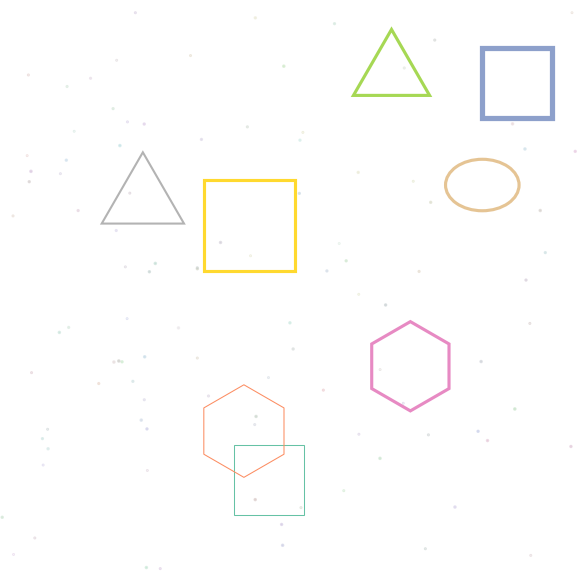[{"shape": "square", "thickness": 0.5, "radius": 0.3, "center": [0.466, 0.168]}, {"shape": "hexagon", "thickness": 0.5, "radius": 0.4, "center": [0.422, 0.253]}, {"shape": "square", "thickness": 2.5, "radius": 0.3, "center": [0.895, 0.855]}, {"shape": "hexagon", "thickness": 1.5, "radius": 0.39, "center": [0.711, 0.365]}, {"shape": "triangle", "thickness": 1.5, "radius": 0.38, "center": [0.678, 0.872]}, {"shape": "square", "thickness": 1.5, "radius": 0.4, "center": [0.432, 0.609]}, {"shape": "oval", "thickness": 1.5, "radius": 0.32, "center": [0.835, 0.679]}, {"shape": "triangle", "thickness": 1, "radius": 0.41, "center": [0.247, 0.653]}]